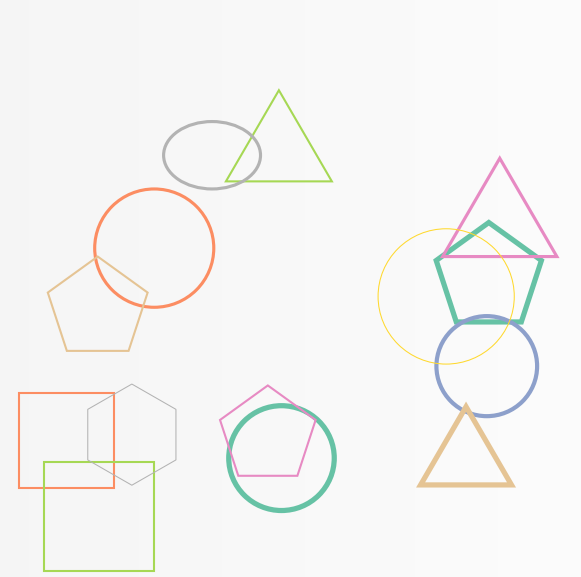[{"shape": "circle", "thickness": 2.5, "radius": 0.45, "center": [0.484, 0.206]}, {"shape": "pentagon", "thickness": 2.5, "radius": 0.48, "center": [0.841, 0.519]}, {"shape": "square", "thickness": 1, "radius": 0.41, "center": [0.114, 0.236]}, {"shape": "circle", "thickness": 1.5, "radius": 0.51, "center": [0.265, 0.569]}, {"shape": "circle", "thickness": 2, "radius": 0.43, "center": [0.837, 0.365]}, {"shape": "triangle", "thickness": 1.5, "radius": 0.57, "center": [0.86, 0.612]}, {"shape": "pentagon", "thickness": 1, "radius": 0.43, "center": [0.461, 0.245]}, {"shape": "square", "thickness": 1, "radius": 0.47, "center": [0.17, 0.104]}, {"shape": "triangle", "thickness": 1, "radius": 0.53, "center": [0.48, 0.738]}, {"shape": "circle", "thickness": 0.5, "radius": 0.59, "center": [0.768, 0.486]}, {"shape": "triangle", "thickness": 2.5, "radius": 0.45, "center": [0.802, 0.205]}, {"shape": "pentagon", "thickness": 1, "radius": 0.45, "center": [0.168, 0.465]}, {"shape": "oval", "thickness": 1.5, "radius": 0.42, "center": [0.365, 0.73]}, {"shape": "hexagon", "thickness": 0.5, "radius": 0.44, "center": [0.227, 0.247]}]